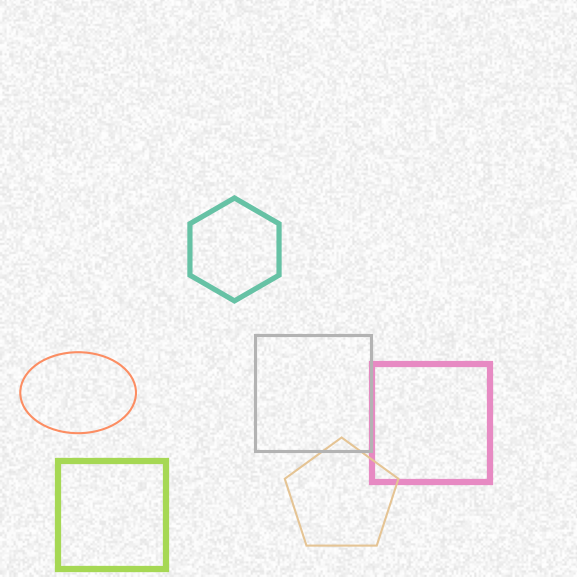[{"shape": "hexagon", "thickness": 2.5, "radius": 0.45, "center": [0.406, 0.567]}, {"shape": "oval", "thickness": 1, "radius": 0.5, "center": [0.135, 0.319]}, {"shape": "square", "thickness": 3, "radius": 0.51, "center": [0.746, 0.266]}, {"shape": "square", "thickness": 3, "radius": 0.47, "center": [0.193, 0.107]}, {"shape": "pentagon", "thickness": 1, "radius": 0.52, "center": [0.592, 0.138]}, {"shape": "square", "thickness": 1.5, "radius": 0.5, "center": [0.542, 0.319]}]